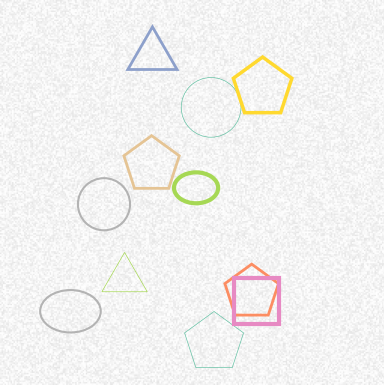[{"shape": "circle", "thickness": 0.5, "radius": 0.39, "center": [0.548, 0.721]}, {"shape": "pentagon", "thickness": 0.5, "radius": 0.4, "center": [0.556, 0.11]}, {"shape": "pentagon", "thickness": 2, "radius": 0.37, "center": [0.654, 0.241]}, {"shape": "triangle", "thickness": 2, "radius": 0.37, "center": [0.396, 0.856]}, {"shape": "square", "thickness": 3, "radius": 0.29, "center": [0.667, 0.218]}, {"shape": "triangle", "thickness": 0.5, "radius": 0.34, "center": [0.324, 0.276]}, {"shape": "oval", "thickness": 3, "radius": 0.29, "center": [0.509, 0.512]}, {"shape": "pentagon", "thickness": 2.5, "radius": 0.4, "center": [0.682, 0.772]}, {"shape": "pentagon", "thickness": 2, "radius": 0.38, "center": [0.394, 0.572]}, {"shape": "circle", "thickness": 1.5, "radius": 0.34, "center": [0.27, 0.47]}, {"shape": "oval", "thickness": 1.5, "radius": 0.39, "center": [0.183, 0.192]}]